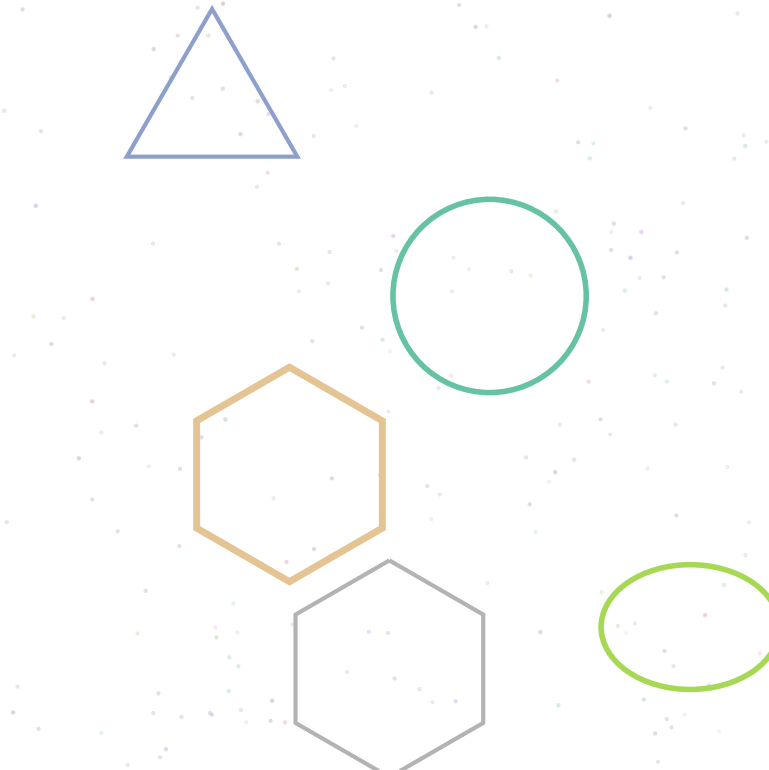[{"shape": "circle", "thickness": 2, "radius": 0.63, "center": [0.636, 0.616]}, {"shape": "triangle", "thickness": 1.5, "radius": 0.64, "center": [0.275, 0.86]}, {"shape": "oval", "thickness": 2, "radius": 0.58, "center": [0.896, 0.186]}, {"shape": "hexagon", "thickness": 2.5, "radius": 0.7, "center": [0.376, 0.384]}, {"shape": "hexagon", "thickness": 1.5, "radius": 0.7, "center": [0.506, 0.131]}]